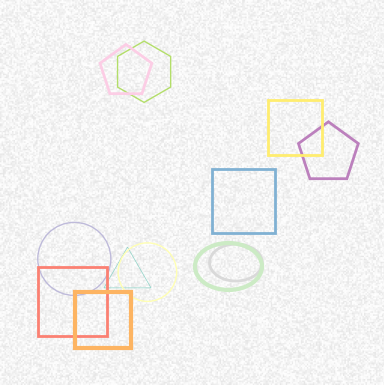[{"shape": "triangle", "thickness": 0.5, "radius": 0.35, "center": [0.331, 0.288]}, {"shape": "circle", "thickness": 1, "radius": 0.38, "center": [0.383, 0.293]}, {"shape": "circle", "thickness": 1, "radius": 0.47, "center": [0.193, 0.328]}, {"shape": "square", "thickness": 2, "radius": 0.45, "center": [0.189, 0.216]}, {"shape": "square", "thickness": 2, "radius": 0.41, "center": [0.632, 0.478]}, {"shape": "square", "thickness": 3, "radius": 0.37, "center": [0.268, 0.169]}, {"shape": "hexagon", "thickness": 1, "radius": 0.4, "center": [0.374, 0.814]}, {"shape": "pentagon", "thickness": 2, "radius": 0.35, "center": [0.327, 0.814]}, {"shape": "oval", "thickness": 2, "radius": 0.34, "center": [0.613, 0.318]}, {"shape": "pentagon", "thickness": 2, "radius": 0.41, "center": [0.853, 0.602]}, {"shape": "oval", "thickness": 3, "radius": 0.44, "center": [0.593, 0.308]}, {"shape": "square", "thickness": 2, "radius": 0.35, "center": [0.766, 0.669]}]